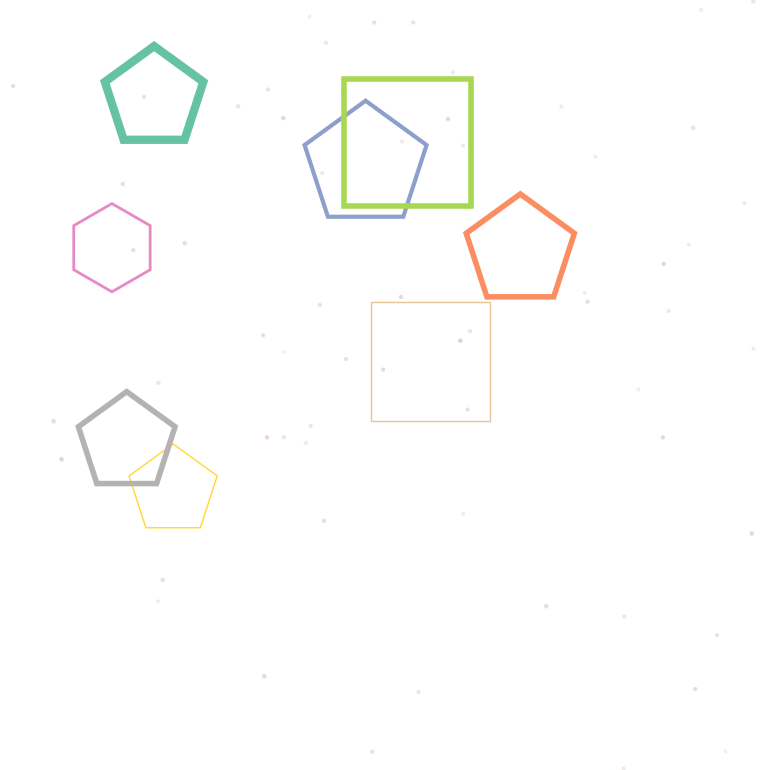[{"shape": "pentagon", "thickness": 3, "radius": 0.34, "center": [0.2, 0.873]}, {"shape": "pentagon", "thickness": 2, "radius": 0.37, "center": [0.676, 0.674]}, {"shape": "pentagon", "thickness": 1.5, "radius": 0.42, "center": [0.475, 0.786]}, {"shape": "hexagon", "thickness": 1, "radius": 0.29, "center": [0.145, 0.678]}, {"shape": "square", "thickness": 2, "radius": 0.41, "center": [0.529, 0.815]}, {"shape": "pentagon", "thickness": 0.5, "radius": 0.3, "center": [0.225, 0.363]}, {"shape": "square", "thickness": 0.5, "radius": 0.39, "center": [0.559, 0.531]}, {"shape": "pentagon", "thickness": 2, "radius": 0.33, "center": [0.165, 0.425]}]